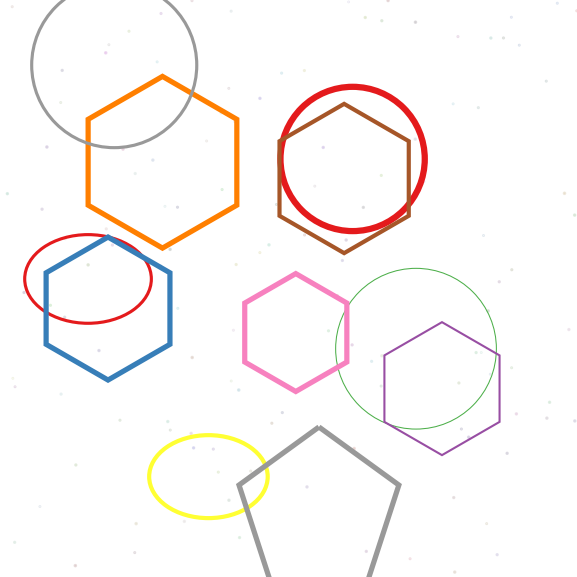[{"shape": "circle", "thickness": 3, "radius": 0.62, "center": [0.611, 0.724]}, {"shape": "oval", "thickness": 1.5, "radius": 0.55, "center": [0.152, 0.516]}, {"shape": "hexagon", "thickness": 2.5, "radius": 0.62, "center": [0.187, 0.465]}, {"shape": "circle", "thickness": 0.5, "radius": 0.7, "center": [0.72, 0.395]}, {"shape": "hexagon", "thickness": 1, "radius": 0.58, "center": [0.765, 0.326]}, {"shape": "hexagon", "thickness": 2.5, "radius": 0.74, "center": [0.281, 0.718]}, {"shape": "oval", "thickness": 2, "radius": 0.51, "center": [0.361, 0.174]}, {"shape": "hexagon", "thickness": 2, "radius": 0.65, "center": [0.596, 0.69]}, {"shape": "hexagon", "thickness": 2.5, "radius": 0.51, "center": [0.512, 0.423]}, {"shape": "circle", "thickness": 1.5, "radius": 0.71, "center": [0.198, 0.886]}, {"shape": "pentagon", "thickness": 2.5, "radius": 0.73, "center": [0.552, 0.114]}]